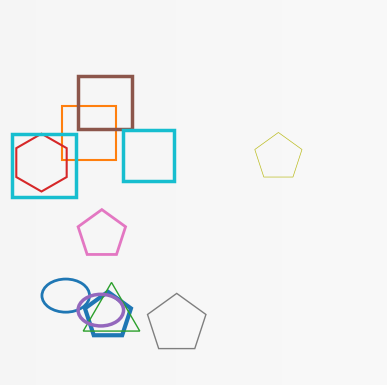[{"shape": "pentagon", "thickness": 3, "radius": 0.31, "center": [0.279, 0.18]}, {"shape": "oval", "thickness": 2, "radius": 0.31, "center": [0.17, 0.232]}, {"shape": "square", "thickness": 1.5, "radius": 0.35, "center": [0.231, 0.654]}, {"shape": "triangle", "thickness": 1, "radius": 0.42, "center": [0.288, 0.182]}, {"shape": "hexagon", "thickness": 1.5, "radius": 0.38, "center": [0.107, 0.578]}, {"shape": "oval", "thickness": 2.5, "radius": 0.29, "center": [0.26, 0.194]}, {"shape": "square", "thickness": 2.5, "radius": 0.35, "center": [0.272, 0.734]}, {"shape": "pentagon", "thickness": 2, "radius": 0.32, "center": [0.263, 0.391]}, {"shape": "pentagon", "thickness": 1, "radius": 0.4, "center": [0.456, 0.159]}, {"shape": "pentagon", "thickness": 0.5, "radius": 0.32, "center": [0.718, 0.592]}, {"shape": "square", "thickness": 2.5, "radius": 0.41, "center": [0.113, 0.571]}, {"shape": "square", "thickness": 2.5, "radius": 0.33, "center": [0.383, 0.596]}]